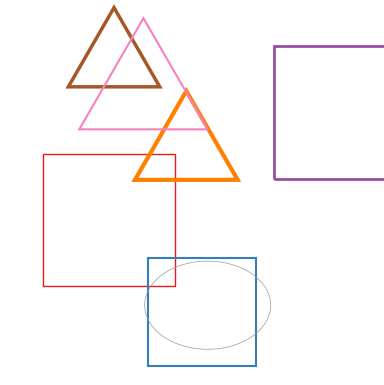[{"shape": "square", "thickness": 1, "radius": 0.86, "center": [0.282, 0.427]}, {"shape": "square", "thickness": 1.5, "radius": 0.7, "center": [0.525, 0.19]}, {"shape": "square", "thickness": 2, "radius": 0.86, "center": [0.885, 0.708]}, {"shape": "triangle", "thickness": 3, "radius": 0.77, "center": [0.484, 0.61]}, {"shape": "triangle", "thickness": 2.5, "radius": 0.69, "center": [0.296, 0.843]}, {"shape": "triangle", "thickness": 1.5, "radius": 0.96, "center": [0.373, 0.76]}, {"shape": "oval", "thickness": 0.5, "radius": 0.82, "center": [0.539, 0.207]}]